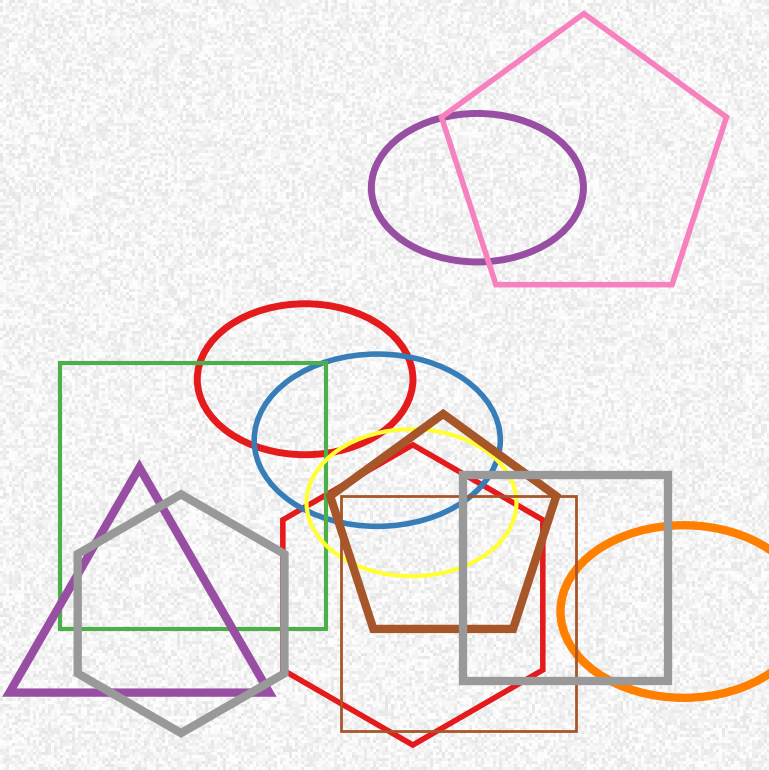[{"shape": "hexagon", "thickness": 2, "radius": 0.97, "center": [0.536, 0.227]}, {"shape": "oval", "thickness": 2.5, "radius": 0.7, "center": [0.396, 0.507]}, {"shape": "oval", "thickness": 2, "radius": 0.8, "center": [0.49, 0.428]}, {"shape": "square", "thickness": 1.5, "radius": 0.86, "center": [0.251, 0.355]}, {"shape": "triangle", "thickness": 3, "radius": 0.97, "center": [0.181, 0.198]}, {"shape": "oval", "thickness": 2.5, "radius": 0.69, "center": [0.62, 0.756]}, {"shape": "oval", "thickness": 3, "radius": 0.8, "center": [0.888, 0.206]}, {"shape": "oval", "thickness": 1.5, "radius": 0.68, "center": [0.534, 0.347]}, {"shape": "square", "thickness": 1, "radius": 0.76, "center": [0.596, 0.204]}, {"shape": "pentagon", "thickness": 3, "radius": 0.77, "center": [0.576, 0.308]}, {"shape": "pentagon", "thickness": 2, "radius": 0.97, "center": [0.758, 0.788]}, {"shape": "square", "thickness": 3, "radius": 0.67, "center": [0.734, 0.249]}, {"shape": "hexagon", "thickness": 3, "radius": 0.78, "center": [0.235, 0.203]}]